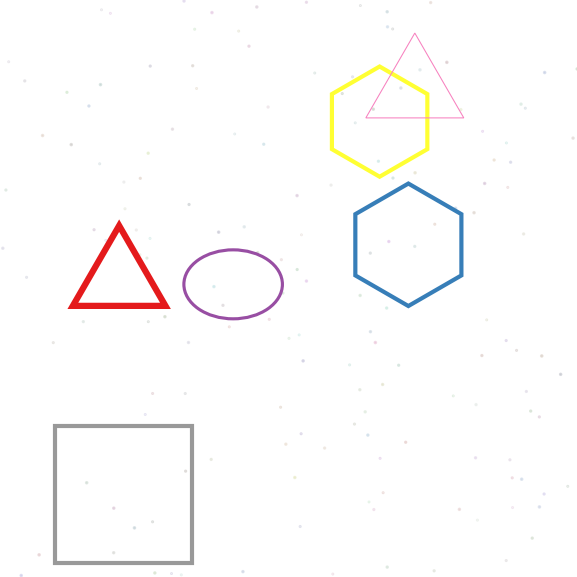[{"shape": "triangle", "thickness": 3, "radius": 0.46, "center": [0.206, 0.516]}, {"shape": "hexagon", "thickness": 2, "radius": 0.53, "center": [0.707, 0.575]}, {"shape": "oval", "thickness": 1.5, "radius": 0.43, "center": [0.404, 0.507]}, {"shape": "hexagon", "thickness": 2, "radius": 0.48, "center": [0.657, 0.789]}, {"shape": "triangle", "thickness": 0.5, "radius": 0.49, "center": [0.718, 0.844]}, {"shape": "square", "thickness": 2, "radius": 0.59, "center": [0.213, 0.143]}]